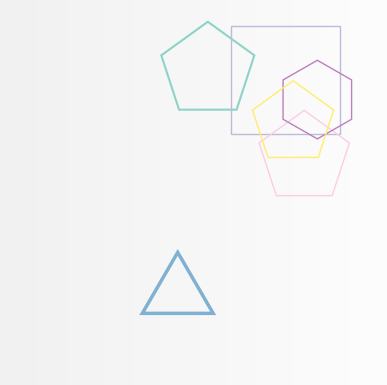[{"shape": "pentagon", "thickness": 1.5, "radius": 0.63, "center": [0.536, 0.817]}, {"shape": "square", "thickness": 1, "radius": 0.7, "center": [0.738, 0.792]}, {"shape": "triangle", "thickness": 2.5, "radius": 0.53, "center": [0.459, 0.239]}, {"shape": "pentagon", "thickness": 1, "radius": 0.61, "center": [0.785, 0.591]}, {"shape": "hexagon", "thickness": 1, "radius": 0.51, "center": [0.819, 0.741]}, {"shape": "pentagon", "thickness": 1, "radius": 0.55, "center": [0.756, 0.68]}]